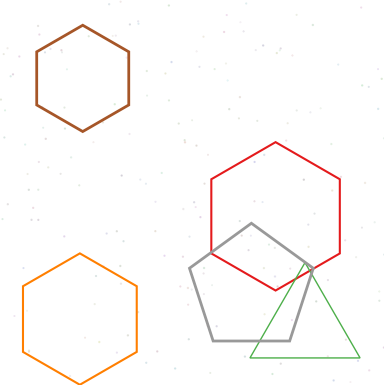[{"shape": "hexagon", "thickness": 1.5, "radius": 0.96, "center": [0.716, 0.438]}, {"shape": "triangle", "thickness": 1, "radius": 0.83, "center": [0.792, 0.153]}, {"shape": "hexagon", "thickness": 1.5, "radius": 0.85, "center": [0.207, 0.171]}, {"shape": "hexagon", "thickness": 2, "radius": 0.69, "center": [0.215, 0.796]}, {"shape": "pentagon", "thickness": 2, "radius": 0.85, "center": [0.653, 0.251]}]